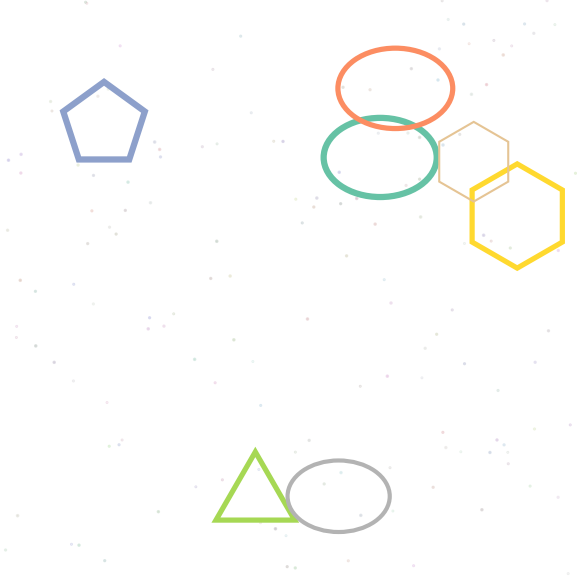[{"shape": "oval", "thickness": 3, "radius": 0.49, "center": [0.658, 0.726]}, {"shape": "oval", "thickness": 2.5, "radius": 0.5, "center": [0.685, 0.846]}, {"shape": "pentagon", "thickness": 3, "radius": 0.37, "center": [0.18, 0.783]}, {"shape": "triangle", "thickness": 2.5, "radius": 0.39, "center": [0.442, 0.138]}, {"shape": "hexagon", "thickness": 2.5, "radius": 0.45, "center": [0.896, 0.625]}, {"shape": "hexagon", "thickness": 1, "radius": 0.34, "center": [0.82, 0.719]}, {"shape": "oval", "thickness": 2, "radius": 0.44, "center": [0.586, 0.14]}]